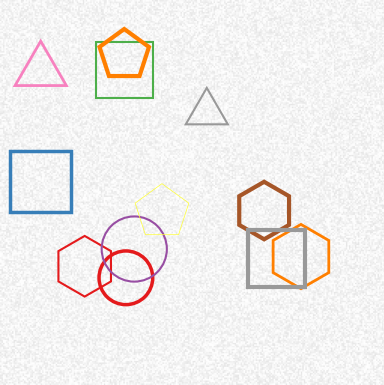[{"shape": "hexagon", "thickness": 1.5, "radius": 0.39, "center": [0.22, 0.308]}, {"shape": "circle", "thickness": 2.5, "radius": 0.35, "center": [0.327, 0.278]}, {"shape": "square", "thickness": 2.5, "radius": 0.4, "center": [0.104, 0.529]}, {"shape": "square", "thickness": 1.5, "radius": 0.37, "center": [0.323, 0.818]}, {"shape": "circle", "thickness": 1.5, "radius": 0.42, "center": [0.349, 0.353]}, {"shape": "hexagon", "thickness": 2, "radius": 0.42, "center": [0.782, 0.334]}, {"shape": "pentagon", "thickness": 3, "radius": 0.34, "center": [0.323, 0.857]}, {"shape": "pentagon", "thickness": 0.5, "radius": 0.37, "center": [0.421, 0.45]}, {"shape": "hexagon", "thickness": 3, "radius": 0.37, "center": [0.686, 0.453]}, {"shape": "triangle", "thickness": 2, "radius": 0.38, "center": [0.106, 0.816]}, {"shape": "square", "thickness": 3, "radius": 0.37, "center": [0.718, 0.329]}, {"shape": "triangle", "thickness": 1.5, "radius": 0.32, "center": [0.537, 0.709]}]